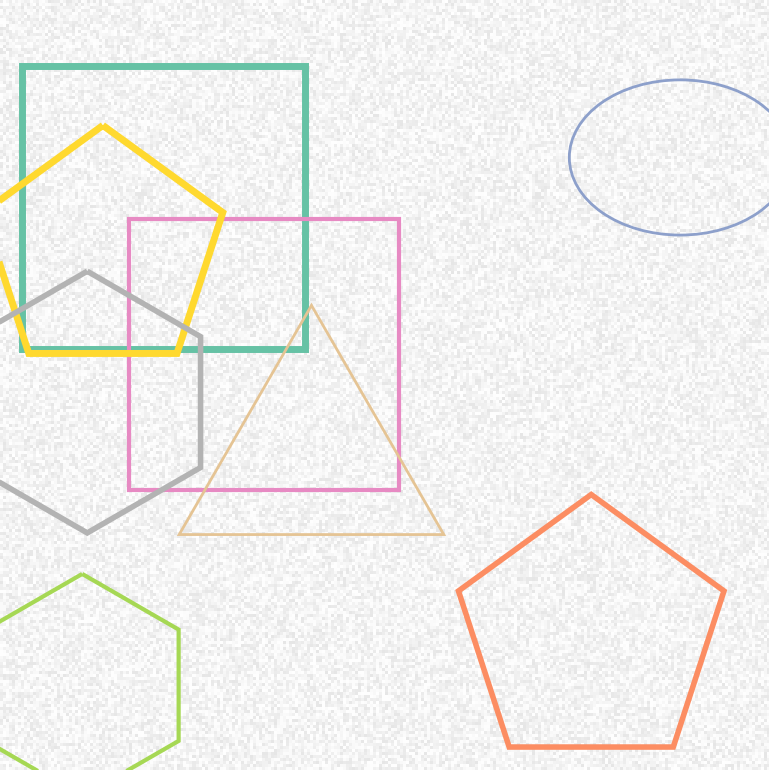[{"shape": "square", "thickness": 2.5, "radius": 0.92, "center": [0.212, 0.73]}, {"shape": "pentagon", "thickness": 2, "radius": 0.91, "center": [0.768, 0.176]}, {"shape": "oval", "thickness": 1, "radius": 0.72, "center": [0.883, 0.795]}, {"shape": "square", "thickness": 1.5, "radius": 0.88, "center": [0.343, 0.539]}, {"shape": "hexagon", "thickness": 1.5, "radius": 0.72, "center": [0.107, 0.11]}, {"shape": "pentagon", "thickness": 2.5, "radius": 0.82, "center": [0.134, 0.673]}, {"shape": "triangle", "thickness": 1, "radius": 0.99, "center": [0.405, 0.405]}, {"shape": "hexagon", "thickness": 2, "radius": 0.85, "center": [0.113, 0.478]}]